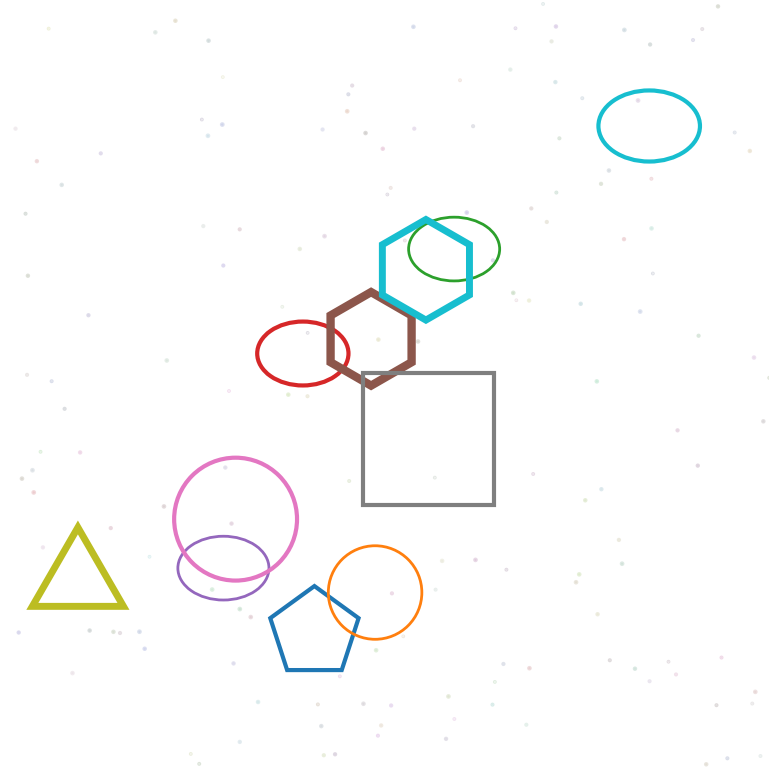[{"shape": "pentagon", "thickness": 1.5, "radius": 0.3, "center": [0.408, 0.179]}, {"shape": "circle", "thickness": 1, "radius": 0.3, "center": [0.487, 0.23]}, {"shape": "oval", "thickness": 1, "radius": 0.3, "center": [0.59, 0.677]}, {"shape": "oval", "thickness": 1.5, "radius": 0.3, "center": [0.393, 0.541]}, {"shape": "oval", "thickness": 1, "radius": 0.3, "center": [0.29, 0.262]}, {"shape": "hexagon", "thickness": 3, "radius": 0.3, "center": [0.482, 0.56]}, {"shape": "circle", "thickness": 1.5, "radius": 0.4, "center": [0.306, 0.326]}, {"shape": "square", "thickness": 1.5, "radius": 0.43, "center": [0.557, 0.43]}, {"shape": "triangle", "thickness": 2.5, "radius": 0.34, "center": [0.101, 0.247]}, {"shape": "oval", "thickness": 1.5, "radius": 0.33, "center": [0.843, 0.836]}, {"shape": "hexagon", "thickness": 2.5, "radius": 0.33, "center": [0.553, 0.65]}]